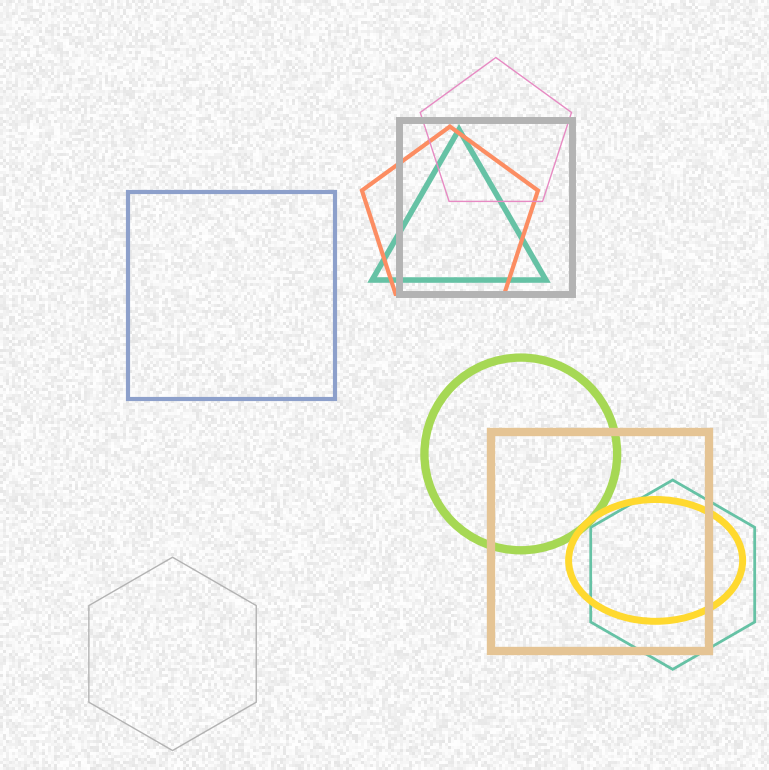[{"shape": "hexagon", "thickness": 1, "radius": 0.61, "center": [0.874, 0.254]}, {"shape": "triangle", "thickness": 2, "radius": 0.65, "center": [0.596, 0.702]}, {"shape": "pentagon", "thickness": 1.5, "radius": 0.6, "center": [0.584, 0.715]}, {"shape": "square", "thickness": 1.5, "radius": 0.67, "center": [0.301, 0.616]}, {"shape": "pentagon", "thickness": 0.5, "radius": 0.52, "center": [0.644, 0.822]}, {"shape": "circle", "thickness": 3, "radius": 0.63, "center": [0.676, 0.41]}, {"shape": "oval", "thickness": 2.5, "radius": 0.57, "center": [0.851, 0.272]}, {"shape": "square", "thickness": 3, "radius": 0.71, "center": [0.779, 0.297]}, {"shape": "hexagon", "thickness": 0.5, "radius": 0.63, "center": [0.224, 0.151]}, {"shape": "square", "thickness": 2.5, "radius": 0.56, "center": [0.631, 0.731]}]